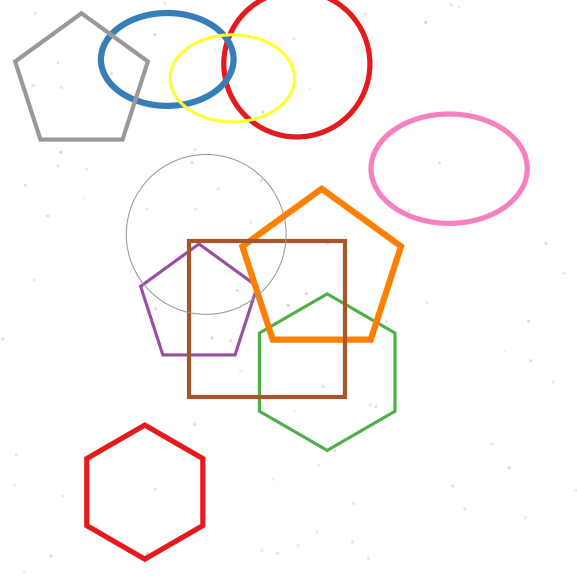[{"shape": "circle", "thickness": 2.5, "radius": 0.63, "center": [0.514, 0.889]}, {"shape": "hexagon", "thickness": 2.5, "radius": 0.58, "center": [0.251, 0.147]}, {"shape": "oval", "thickness": 3, "radius": 0.57, "center": [0.29, 0.896]}, {"shape": "hexagon", "thickness": 1.5, "radius": 0.68, "center": [0.567, 0.355]}, {"shape": "pentagon", "thickness": 1.5, "radius": 0.53, "center": [0.345, 0.47]}, {"shape": "pentagon", "thickness": 3, "radius": 0.72, "center": [0.557, 0.528]}, {"shape": "oval", "thickness": 1.5, "radius": 0.54, "center": [0.402, 0.863]}, {"shape": "square", "thickness": 2, "radius": 0.67, "center": [0.462, 0.446]}, {"shape": "oval", "thickness": 2.5, "radius": 0.68, "center": [0.778, 0.707]}, {"shape": "circle", "thickness": 0.5, "radius": 0.69, "center": [0.357, 0.593]}, {"shape": "pentagon", "thickness": 2, "radius": 0.6, "center": [0.141, 0.855]}]